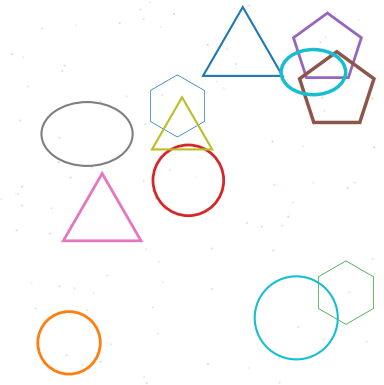[{"shape": "triangle", "thickness": 1.5, "radius": 0.6, "center": [0.631, 0.862]}, {"shape": "hexagon", "thickness": 0.5, "radius": 0.4, "center": [0.461, 0.725]}, {"shape": "circle", "thickness": 2, "radius": 0.41, "center": [0.179, 0.11]}, {"shape": "hexagon", "thickness": 0.5, "radius": 0.41, "center": [0.899, 0.24]}, {"shape": "circle", "thickness": 2, "radius": 0.46, "center": [0.489, 0.532]}, {"shape": "pentagon", "thickness": 2, "radius": 0.46, "center": [0.85, 0.873]}, {"shape": "pentagon", "thickness": 2.5, "radius": 0.51, "center": [0.875, 0.764]}, {"shape": "triangle", "thickness": 2, "radius": 0.58, "center": [0.265, 0.433]}, {"shape": "oval", "thickness": 1.5, "radius": 0.59, "center": [0.226, 0.652]}, {"shape": "triangle", "thickness": 1.5, "radius": 0.45, "center": [0.473, 0.657]}, {"shape": "circle", "thickness": 1.5, "radius": 0.54, "center": [0.769, 0.174]}, {"shape": "oval", "thickness": 2.5, "radius": 0.42, "center": [0.814, 0.813]}]